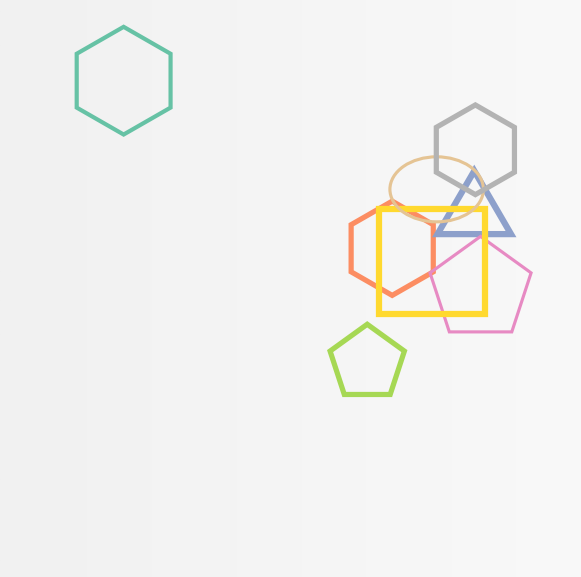[{"shape": "hexagon", "thickness": 2, "radius": 0.47, "center": [0.213, 0.859]}, {"shape": "hexagon", "thickness": 2.5, "radius": 0.41, "center": [0.675, 0.569]}, {"shape": "triangle", "thickness": 3, "radius": 0.36, "center": [0.816, 0.63]}, {"shape": "pentagon", "thickness": 1.5, "radius": 0.46, "center": [0.827, 0.498]}, {"shape": "pentagon", "thickness": 2.5, "radius": 0.34, "center": [0.632, 0.37]}, {"shape": "square", "thickness": 3, "radius": 0.45, "center": [0.743, 0.546]}, {"shape": "oval", "thickness": 1.5, "radius": 0.4, "center": [0.751, 0.671]}, {"shape": "hexagon", "thickness": 2.5, "radius": 0.39, "center": [0.818, 0.74]}]